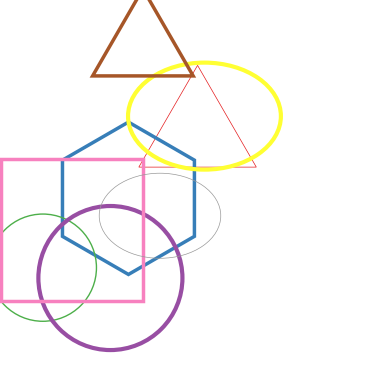[{"shape": "triangle", "thickness": 0.5, "radius": 0.88, "center": [0.513, 0.654]}, {"shape": "hexagon", "thickness": 2.5, "radius": 0.99, "center": [0.334, 0.485]}, {"shape": "circle", "thickness": 1, "radius": 0.7, "center": [0.111, 0.305]}, {"shape": "circle", "thickness": 3, "radius": 0.94, "center": [0.287, 0.278]}, {"shape": "oval", "thickness": 3, "radius": 0.99, "center": [0.531, 0.698]}, {"shape": "triangle", "thickness": 2.5, "radius": 0.75, "center": [0.371, 0.878]}, {"shape": "square", "thickness": 2.5, "radius": 0.92, "center": [0.188, 0.402]}, {"shape": "oval", "thickness": 0.5, "radius": 0.79, "center": [0.416, 0.44]}]